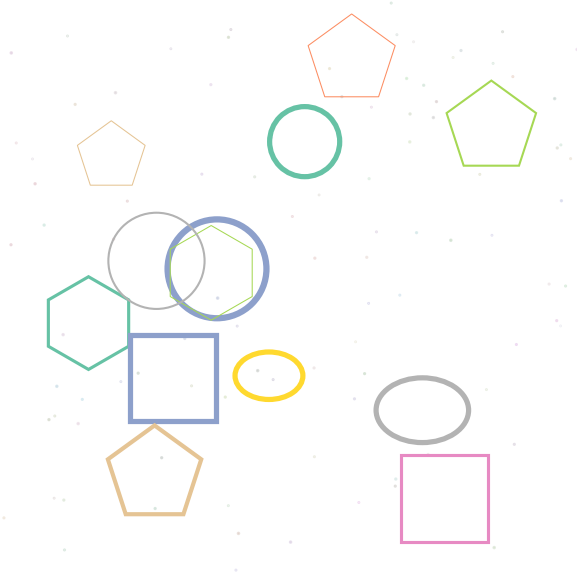[{"shape": "hexagon", "thickness": 1.5, "radius": 0.4, "center": [0.153, 0.44]}, {"shape": "circle", "thickness": 2.5, "radius": 0.3, "center": [0.528, 0.754]}, {"shape": "pentagon", "thickness": 0.5, "radius": 0.4, "center": [0.609, 0.896]}, {"shape": "circle", "thickness": 3, "radius": 0.43, "center": [0.376, 0.534]}, {"shape": "square", "thickness": 2.5, "radius": 0.37, "center": [0.299, 0.345]}, {"shape": "square", "thickness": 1.5, "radius": 0.38, "center": [0.77, 0.137]}, {"shape": "hexagon", "thickness": 0.5, "radius": 0.41, "center": [0.366, 0.527]}, {"shape": "pentagon", "thickness": 1, "radius": 0.41, "center": [0.851, 0.778]}, {"shape": "oval", "thickness": 2.5, "radius": 0.29, "center": [0.466, 0.349]}, {"shape": "pentagon", "thickness": 0.5, "radius": 0.31, "center": [0.193, 0.728]}, {"shape": "pentagon", "thickness": 2, "radius": 0.43, "center": [0.268, 0.177]}, {"shape": "circle", "thickness": 1, "radius": 0.42, "center": [0.271, 0.547]}, {"shape": "oval", "thickness": 2.5, "radius": 0.4, "center": [0.731, 0.289]}]